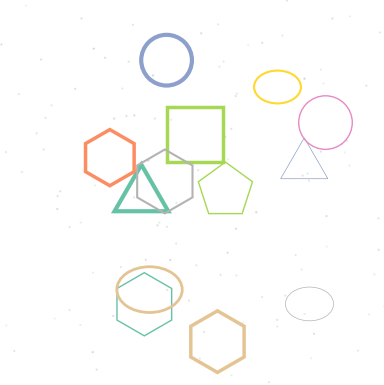[{"shape": "hexagon", "thickness": 1, "radius": 0.41, "center": [0.375, 0.21]}, {"shape": "triangle", "thickness": 3, "radius": 0.4, "center": [0.367, 0.492]}, {"shape": "hexagon", "thickness": 2.5, "radius": 0.36, "center": [0.285, 0.591]}, {"shape": "circle", "thickness": 3, "radius": 0.33, "center": [0.433, 0.844]}, {"shape": "triangle", "thickness": 0.5, "radius": 0.35, "center": [0.79, 0.571]}, {"shape": "circle", "thickness": 1, "radius": 0.35, "center": [0.845, 0.682]}, {"shape": "square", "thickness": 2.5, "radius": 0.36, "center": [0.507, 0.65]}, {"shape": "pentagon", "thickness": 1, "radius": 0.37, "center": [0.586, 0.505]}, {"shape": "oval", "thickness": 1.5, "radius": 0.3, "center": [0.721, 0.774]}, {"shape": "hexagon", "thickness": 2.5, "radius": 0.4, "center": [0.565, 0.113]}, {"shape": "oval", "thickness": 2, "radius": 0.42, "center": [0.388, 0.248]}, {"shape": "oval", "thickness": 0.5, "radius": 0.31, "center": [0.804, 0.211]}, {"shape": "hexagon", "thickness": 1.5, "radius": 0.41, "center": [0.428, 0.529]}]